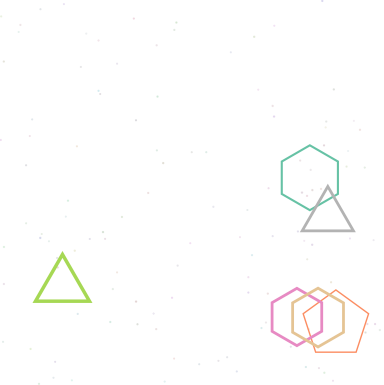[{"shape": "hexagon", "thickness": 1.5, "radius": 0.42, "center": [0.805, 0.538]}, {"shape": "pentagon", "thickness": 1, "radius": 0.45, "center": [0.872, 0.158]}, {"shape": "hexagon", "thickness": 2, "radius": 0.37, "center": [0.771, 0.177]}, {"shape": "triangle", "thickness": 2.5, "radius": 0.4, "center": [0.162, 0.258]}, {"shape": "hexagon", "thickness": 2, "radius": 0.38, "center": [0.826, 0.175]}, {"shape": "triangle", "thickness": 2, "radius": 0.38, "center": [0.851, 0.439]}]